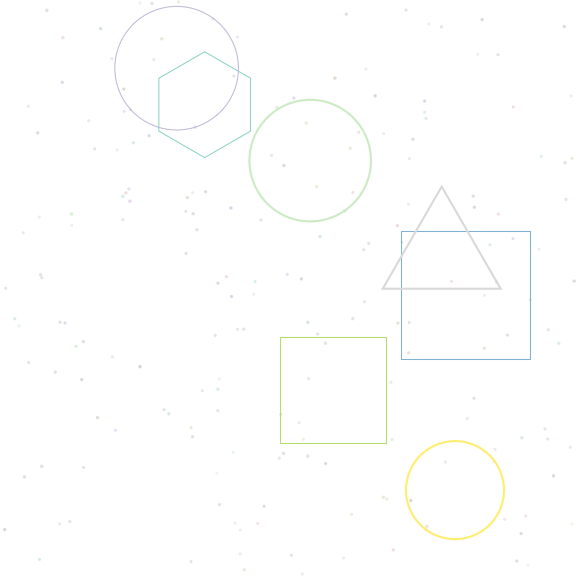[{"shape": "hexagon", "thickness": 0.5, "radius": 0.46, "center": [0.354, 0.818]}, {"shape": "circle", "thickness": 0.5, "radius": 0.54, "center": [0.306, 0.881]}, {"shape": "square", "thickness": 0.5, "radius": 0.56, "center": [0.806, 0.488]}, {"shape": "square", "thickness": 0.5, "radius": 0.46, "center": [0.577, 0.324]}, {"shape": "triangle", "thickness": 1, "radius": 0.59, "center": [0.765, 0.558]}, {"shape": "circle", "thickness": 1, "radius": 0.53, "center": [0.537, 0.721]}, {"shape": "circle", "thickness": 1, "radius": 0.42, "center": [0.788, 0.15]}]